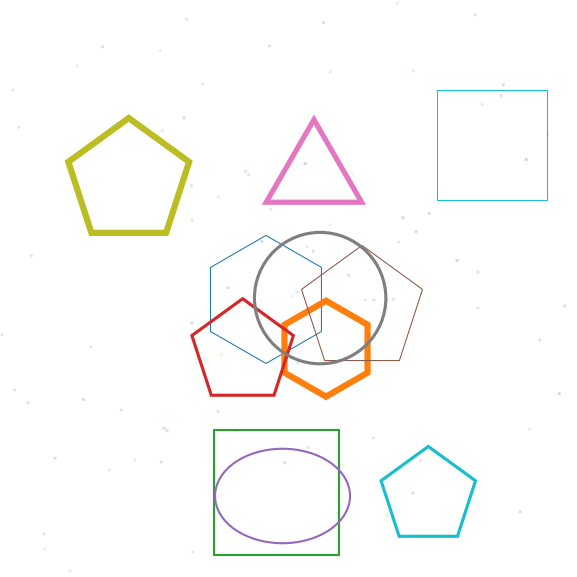[{"shape": "hexagon", "thickness": 0.5, "radius": 0.55, "center": [0.461, 0.481]}, {"shape": "hexagon", "thickness": 3, "radius": 0.42, "center": [0.565, 0.395]}, {"shape": "square", "thickness": 1, "radius": 0.54, "center": [0.479, 0.147]}, {"shape": "pentagon", "thickness": 1.5, "radius": 0.46, "center": [0.42, 0.389]}, {"shape": "oval", "thickness": 1, "radius": 0.58, "center": [0.489, 0.14]}, {"shape": "pentagon", "thickness": 0.5, "radius": 0.55, "center": [0.627, 0.464]}, {"shape": "triangle", "thickness": 2.5, "radius": 0.48, "center": [0.544, 0.697]}, {"shape": "circle", "thickness": 1.5, "radius": 0.57, "center": [0.554, 0.483]}, {"shape": "pentagon", "thickness": 3, "radius": 0.55, "center": [0.223, 0.685]}, {"shape": "pentagon", "thickness": 1.5, "radius": 0.43, "center": [0.742, 0.14]}, {"shape": "square", "thickness": 0.5, "radius": 0.48, "center": [0.852, 0.748]}]